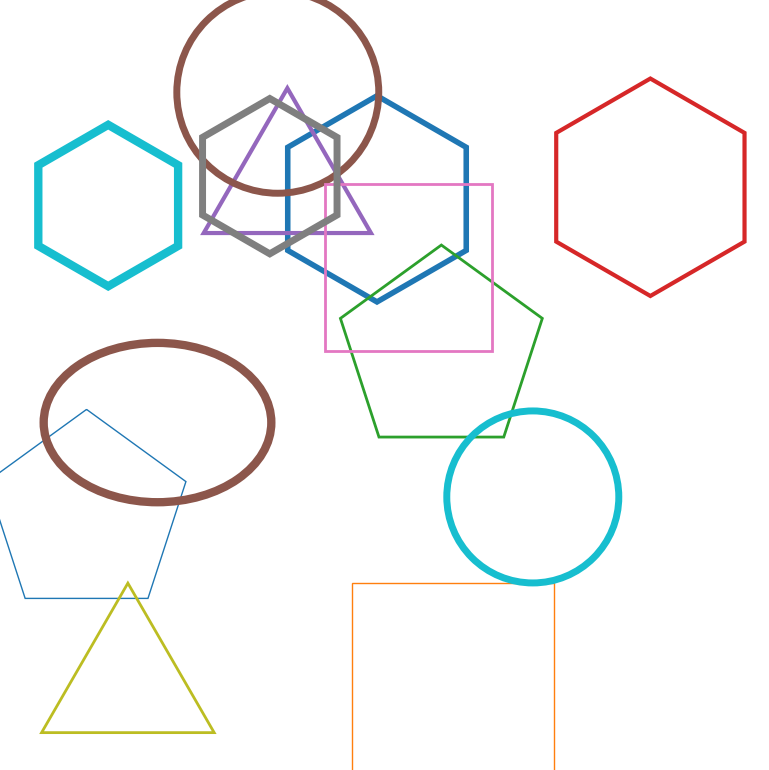[{"shape": "hexagon", "thickness": 2, "radius": 0.67, "center": [0.49, 0.742]}, {"shape": "pentagon", "thickness": 0.5, "radius": 0.68, "center": [0.112, 0.333]}, {"shape": "square", "thickness": 0.5, "radius": 0.66, "center": [0.588, 0.111]}, {"shape": "pentagon", "thickness": 1, "radius": 0.69, "center": [0.573, 0.544]}, {"shape": "hexagon", "thickness": 1.5, "radius": 0.71, "center": [0.845, 0.757]}, {"shape": "triangle", "thickness": 1.5, "radius": 0.63, "center": [0.373, 0.76]}, {"shape": "circle", "thickness": 2.5, "radius": 0.66, "center": [0.361, 0.88]}, {"shape": "oval", "thickness": 3, "radius": 0.74, "center": [0.205, 0.451]}, {"shape": "square", "thickness": 1, "radius": 0.54, "center": [0.531, 0.653]}, {"shape": "hexagon", "thickness": 2.5, "radius": 0.5, "center": [0.35, 0.771]}, {"shape": "triangle", "thickness": 1, "radius": 0.65, "center": [0.166, 0.113]}, {"shape": "circle", "thickness": 2.5, "radius": 0.56, "center": [0.692, 0.355]}, {"shape": "hexagon", "thickness": 3, "radius": 0.52, "center": [0.141, 0.733]}]